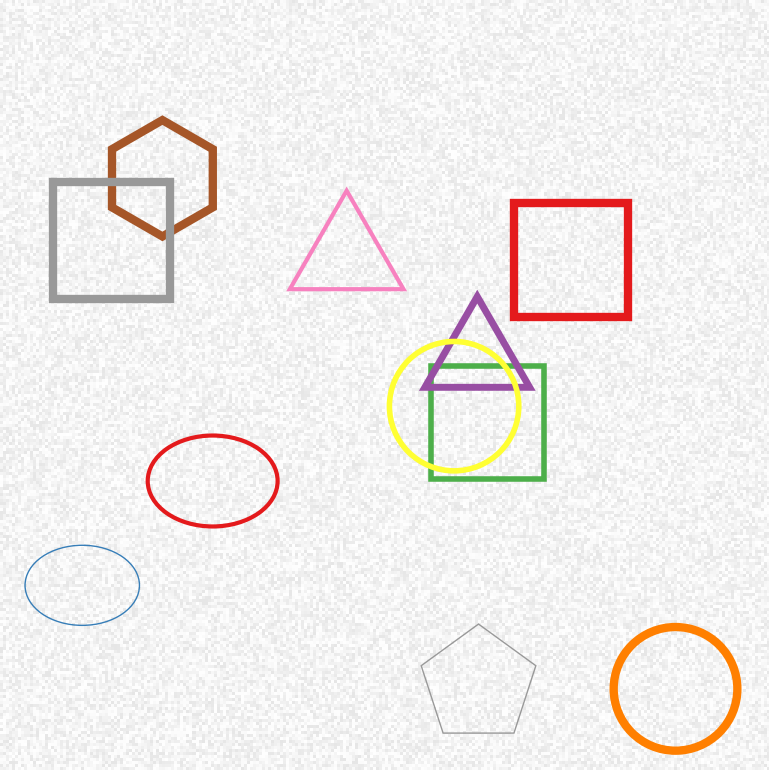[{"shape": "square", "thickness": 3, "radius": 0.37, "center": [0.742, 0.662]}, {"shape": "oval", "thickness": 1.5, "radius": 0.42, "center": [0.276, 0.375]}, {"shape": "oval", "thickness": 0.5, "radius": 0.37, "center": [0.107, 0.24]}, {"shape": "square", "thickness": 2, "radius": 0.37, "center": [0.633, 0.452]}, {"shape": "triangle", "thickness": 2.5, "radius": 0.39, "center": [0.62, 0.536]}, {"shape": "circle", "thickness": 3, "radius": 0.4, "center": [0.877, 0.105]}, {"shape": "circle", "thickness": 2, "radius": 0.42, "center": [0.59, 0.473]}, {"shape": "hexagon", "thickness": 3, "radius": 0.38, "center": [0.211, 0.768]}, {"shape": "triangle", "thickness": 1.5, "radius": 0.43, "center": [0.45, 0.667]}, {"shape": "square", "thickness": 3, "radius": 0.38, "center": [0.144, 0.688]}, {"shape": "pentagon", "thickness": 0.5, "radius": 0.39, "center": [0.621, 0.111]}]